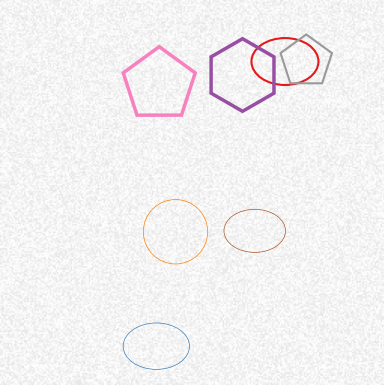[{"shape": "oval", "thickness": 1.5, "radius": 0.44, "center": [0.74, 0.84]}, {"shape": "oval", "thickness": 0.5, "radius": 0.43, "center": [0.406, 0.101]}, {"shape": "hexagon", "thickness": 2.5, "radius": 0.47, "center": [0.63, 0.805]}, {"shape": "circle", "thickness": 0.5, "radius": 0.42, "center": [0.456, 0.398]}, {"shape": "oval", "thickness": 0.5, "radius": 0.4, "center": [0.662, 0.4]}, {"shape": "pentagon", "thickness": 2.5, "radius": 0.49, "center": [0.414, 0.78]}, {"shape": "pentagon", "thickness": 1.5, "radius": 0.35, "center": [0.795, 0.84]}]